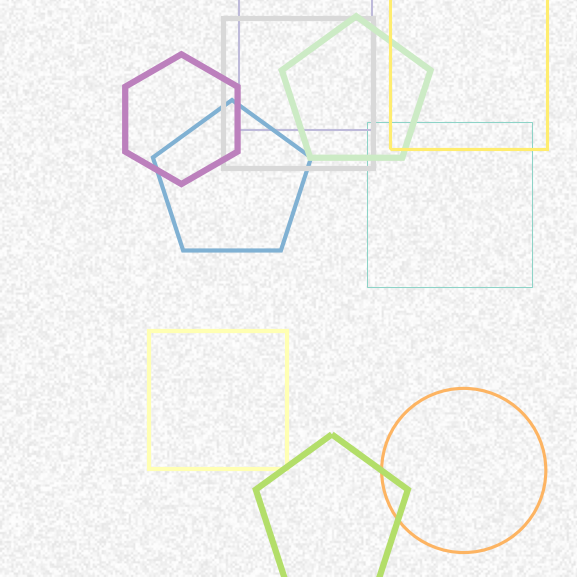[{"shape": "square", "thickness": 0.5, "radius": 0.72, "center": [0.778, 0.645]}, {"shape": "square", "thickness": 2, "radius": 0.6, "center": [0.377, 0.307]}, {"shape": "square", "thickness": 1, "radius": 0.57, "center": [0.529, 0.889]}, {"shape": "pentagon", "thickness": 2, "radius": 0.72, "center": [0.402, 0.682]}, {"shape": "circle", "thickness": 1.5, "radius": 0.71, "center": [0.803, 0.184]}, {"shape": "pentagon", "thickness": 3, "radius": 0.69, "center": [0.575, 0.109]}, {"shape": "square", "thickness": 2.5, "radius": 0.65, "center": [0.516, 0.838]}, {"shape": "hexagon", "thickness": 3, "radius": 0.56, "center": [0.314, 0.793]}, {"shape": "pentagon", "thickness": 3, "radius": 0.68, "center": [0.617, 0.836]}, {"shape": "square", "thickness": 1.5, "radius": 0.68, "center": [0.812, 0.877]}]